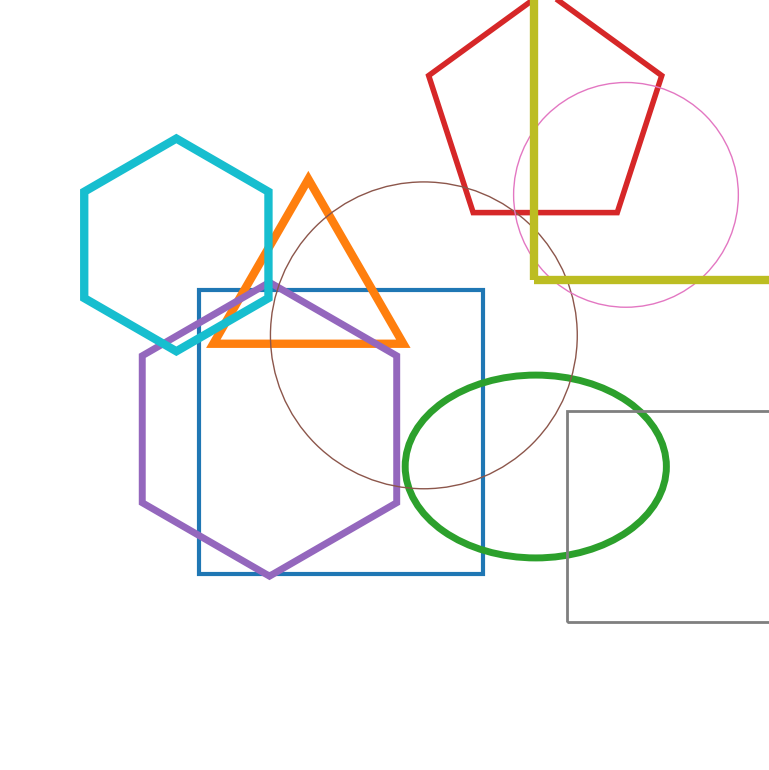[{"shape": "square", "thickness": 1.5, "radius": 0.92, "center": [0.443, 0.439]}, {"shape": "triangle", "thickness": 3, "radius": 0.71, "center": [0.4, 0.625]}, {"shape": "oval", "thickness": 2.5, "radius": 0.85, "center": [0.696, 0.394]}, {"shape": "pentagon", "thickness": 2, "radius": 0.8, "center": [0.708, 0.853]}, {"shape": "hexagon", "thickness": 2.5, "radius": 0.95, "center": [0.35, 0.443]}, {"shape": "circle", "thickness": 0.5, "radius": 1.0, "center": [0.55, 0.564]}, {"shape": "circle", "thickness": 0.5, "radius": 0.73, "center": [0.813, 0.747]}, {"shape": "square", "thickness": 1, "radius": 0.69, "center": [0.873, 0.329]}, {"shape": "square", "thickness": 3, "radius": 0.93, "center": [0.88, 0.822]}, {"shape": "hexagon", "thickness": 3, "radius": 0.69, "center": [0.229, 0.682]}]